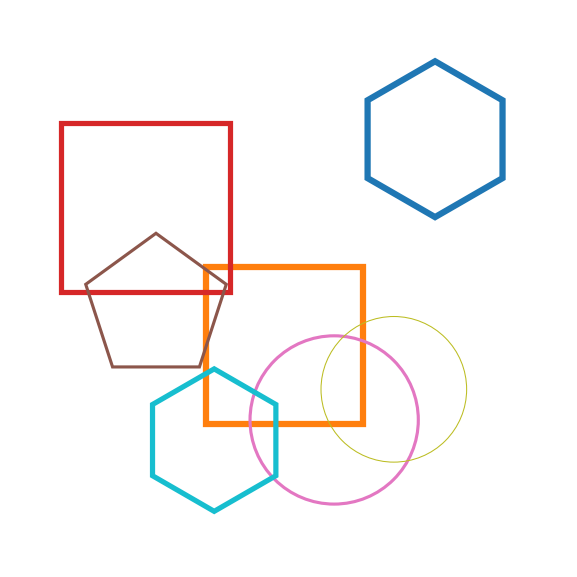[{"shape": "hexagon", "thickness": 3, "radius": 0.67, "center": [0.753, 0.758]}, {"shape": "square", "thickness": 3, "radius": 0.68, "center": [0.492, 0.4]}, {"shape": "square", "thickness": 2.5, "radius": 0.73, "center": [0.252, 0.64]}, {"shape": "pentagon", "thickness": 1.5, "radius": 0.64, "center": [0.27, 0.467]}, {"shape": "circle", "thickness": 1.5, "radius": 0.73, "center": [0.579, 0.272]}, {"shape": "circle", "thickness": 0.5, "radius": 0.63, "center": [0.682, 0.325]}, {"shape": "hexagon", "thickness": 2.5, "radius": 0.62, "center": [0.371, 0.237]}]